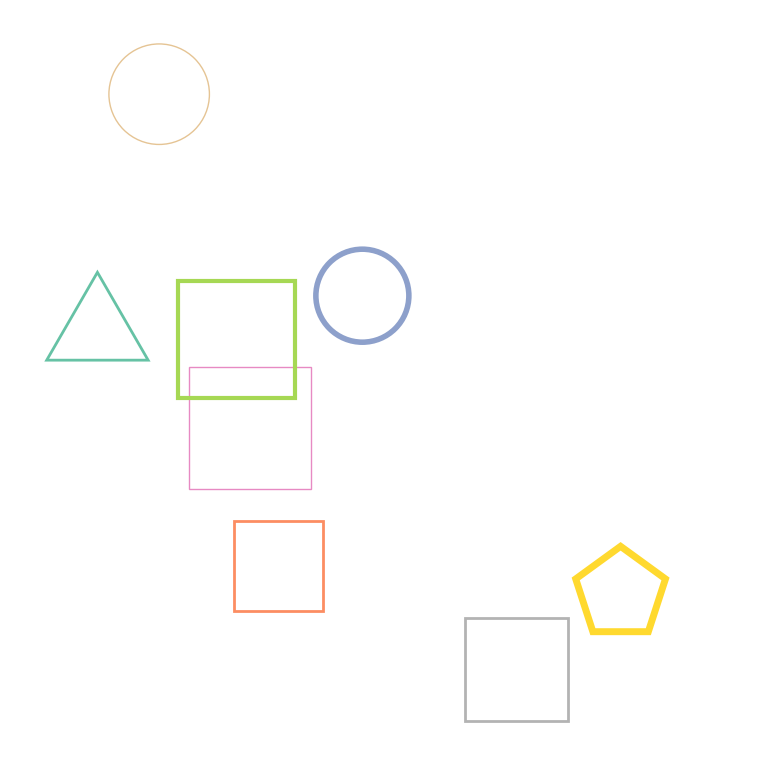[{"shape": "triangle", "thickness": 1, "radius": 0.38, "center": [0.127, 0.57]}, {"shape": "square", "thickness": 1, "radius": 0.29, "center": [0.362, 0.265]}, {"shape": "circle", "thickness": 2, "radius": 0.3, "center": [0.471, 0.616]}, {"shape": "square", "thickness": 0.5, "radius": 0.4, "center": [0.325, 0.444]}, {"shape": "square", "thickness": 1.5, "radius": 0.38, "center": [0.307, 0.559]}, {"shape": "pentagon", "thickness": 2.5, "radius": 0.31, "center": [0.806, 0.229]}, {"shape": "circle", "thickness": 0.5, "radius": 0.33, "center": [0.207, 0.878]}, {"shape": "square", "thickness": 1, "radius": 0.33, "center": [0.671, 0.13]}]